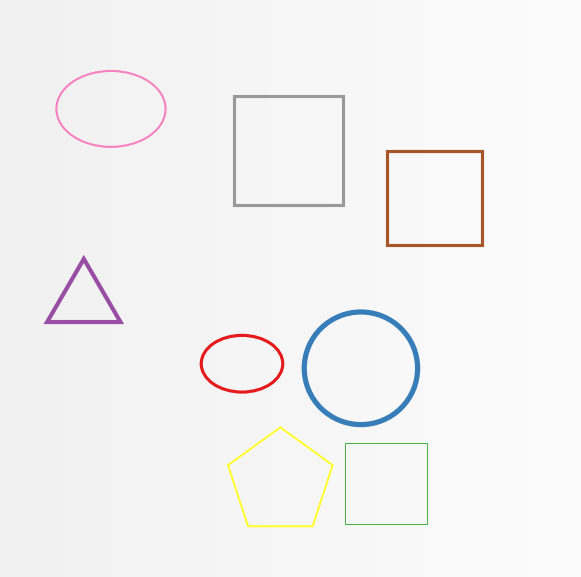[{"shape": "oval", "thickness": 1.5, "radius": 0.35, "center": [0.416, 0.369]}, {"shape": "circle", "thickness": 2.5, "radius": 0.49, "center": [0.621, 0.361]}, {"shape": "square", "thickness": 0.5, "radius": 0.35, "center": [0.664, 0.162]}, {"shape": "triangle", "thickness": 2, "radius": 0.36, "center": [0.144, 0.478]}, {"shape": "pentagon", "thickness": 1, "radius": 0.47, "center": [0.482, 0.164]}, {"shape": "square", "thickness": 1.5, "radius": 0.41, "center": [0.748, 0.657]}, {"shape": "oval", "thickness": 1, "radius": 0.47, "center": [0.191, 0.811]}, {"shape": "square", "thickness": 1.5, "radius": 0.47, "center": [0.496, 0.738]}]